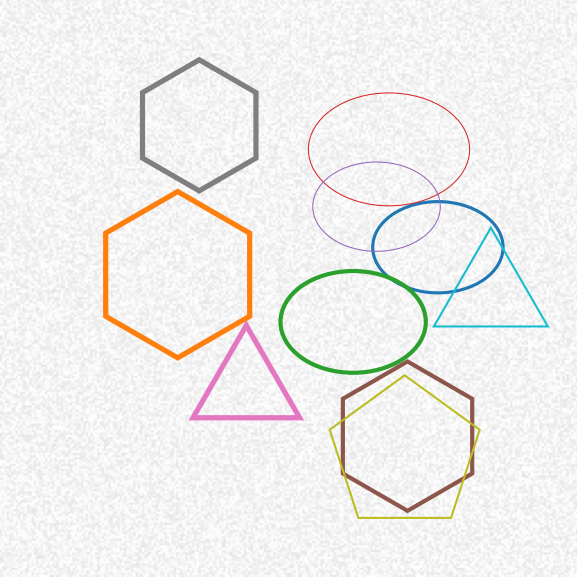[{"shape": "oval", "thickness": 1.5, "radius": 0.56, "center": [0.758, 0.571]}, {"shape": "hexagon", "thickness": 2.5, "radius": 0.72, "center": [0.308, 0.523]}, {"shape": "oval", "thickness": 2, "radius": 0.63, "center": [0.612, 0.442]}, {"shape": "oval", "thickness": 0.5, "radius": 0.7, "center": [0.674, 0.74]}, {"shape": "oval", "thickness": 0.5, "radius": 0.55, "center": [0.652, 0.641]}, {"shape": "hexagon", "thickness": 2, "radius": 0.65, "center": [0.706, 0.244]}, {"shape": "triangle", "thickness": 2.5, "radius": 0.53, "center": [0.426, 0.329]}, {"shape": "hexagon", "thickness": 2.5, "radius": 0.57, "center": [0.345, 0.782]}, {"shape": "pentagon", "thickness": 1, "radius": 0.68, "center": [0.701, 0.213]}, {"shape": "triangle", "thickness": 1, "radius": 0.57, "center": [0.85, 0.491]}]